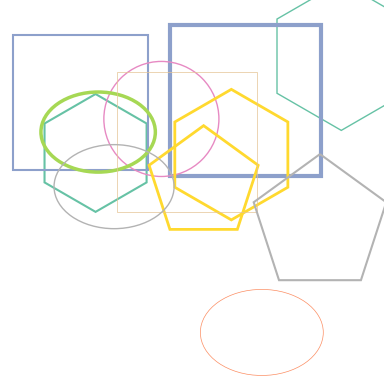[{"shape": "hexagon", "thickness": 1, "radius": 0.96, "center": [0.886, 0.854]}, {"shape": "hexagon", "thickness": 1.5, "radius": 0.77, "center": [0.248, 0.603]}, {"shape": "oval", "thickness": 0.5, "radius": 0.8, "center": [0.68, 0.137]}, {"shape": "square", "thickness": 3, "radius": 0.98, "center": [0.637, 0.739]}, {"shape": "square", "thickness": 1.5, "radius": 0.87, "center": [0.209, 0.734]}, {"shape": "circle", "thickness": 1, "radius": 0.75, "center": [0.419, 0.691]}, {"shape": "oval", "thickness": 2.5, "radius": 0.74, "center": [0.255, 0.657]}, {"shape": "hexagon", "thickness": 2, "radius": 0.85, "center": [0.601, 0.598]}, {"shape": "pentagon", "thickness": 2, "radius": 0.74, "center": [0.529, 0.525]}, {"shape": "square", "thickness": 0.5, "radius": 0.91, "center": [0.485, 0.631]}, {"shape": "pentagon", "thickness": 1.5, "radius": 0.91, "center": [0.831, 0.419]}, {"shape": "oval", "thickness": 1, "radius": 0.78, "center": [0.296, 0.515]}]